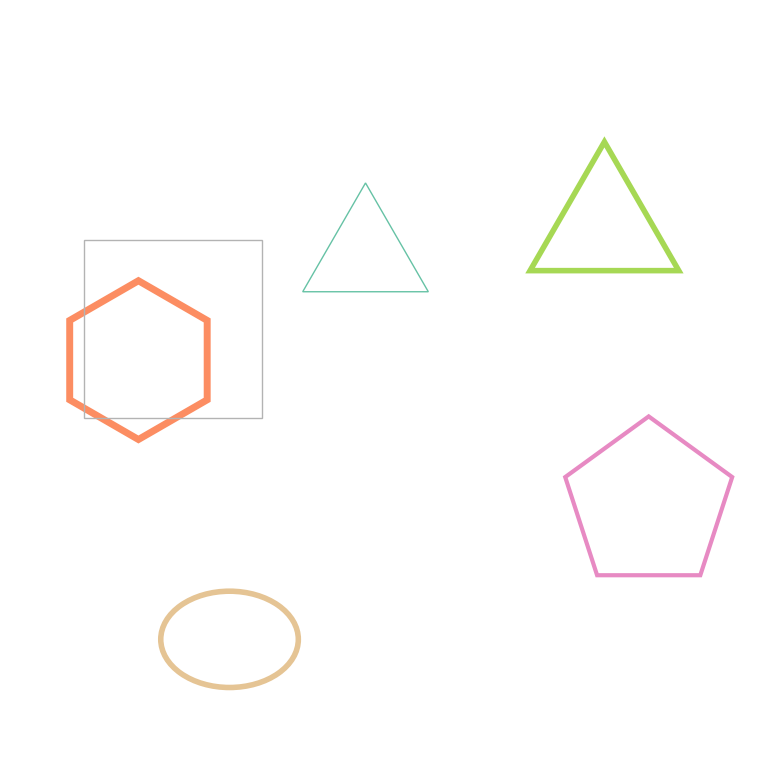[{"shape": "triangle", "thickness": 0.5, "radius": 0.47, "center": [0.475, 0.668]}, {"shape": "hexagon", "thickness": 2.5, "radius": 0.52, "center": [0.18, 0.532]}, {"shape": "pentagon", "thickness": 1.5, "radius": 0.57, "center": [0.842, 0.345]}, {"shape": "triangle", "thickness": 2, "radius": 0.56, "center": [0.785, 0.704]}, {"shape": "oval", "thickness": 2, "radius": 0.45, "center": [0.298, 0.17]}, {"shape": "square", "thickness": 0.5, "radius": 0.58, "center": [0.225, 0.573]}]